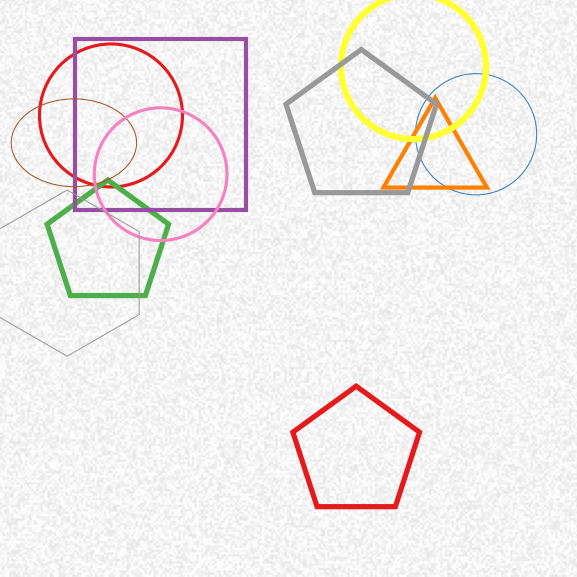[{"shape": "circle", "thickness": 1.5, "radius": 0.62, "center": [0.192, 0.799]}, {"shape": "pentagon", "thickness": 2.5, "radius": 0.58, "center": [0.617, 0.215]}, {"shape": "circle", "thickness": 0.5, "radius": 0.52, "center": [0.824, 0.767]}, {"shape": "pentagon", "thickness": 2.5, "radius": 0.55, "center": [0.187, 0.577]}, {"shape": "square", "thickness": 2, "radius": 0.74, "center": [0.279, 0.784]}, {"shape": "triangle", "thickness": 2, "radius": 0.52, "center": [0.754, 0.726]}, {"shape": "circle", "thickness": 3, "radius": 0.63, "center": [0.716, 0.884]}, {"shape": "oval", "thickness": 0.5, "radius": 0.54, "center": [0.128, 0.752]}, {"shape": "circle", "thickness": 1.5, "radius": 0.57, "center": [0.278, 0.698]}, {"shape": "pentagon", "thickness": 2.5, "radius": 0.69, "center": [0.626, 0.776]}, {"shape": "hexagon", "thickness": 0.5, "radius": 0.72, "center": [0.116, 0.526]}]